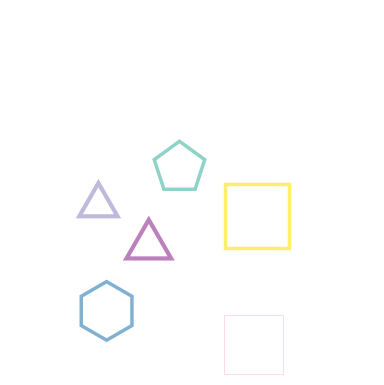[{"shape": "pentagon", "thickness": 2.5, "radius": 0.34, "center": [0.466, 0.564]}, {"shape": "triangle", "thickness": 3, "radius": 0.29, "center": [0.256, 0.467]}, {"shape": "hexagon", "thickness": 2.5, "radius": 0.38, "center": [0.277, 0.192]}, {"shape": "square", "thickness": 0.5, "radius": 0.38, "center": [0.658, 0.106]}, {"shape": "triangle", "thickness": 3, "radius": 0.34, "center": [0.386, 0.362]}, {"shape": "square", "thickness": 2.5, "radius": 0.42, "center": [0.668, 0.439]}]